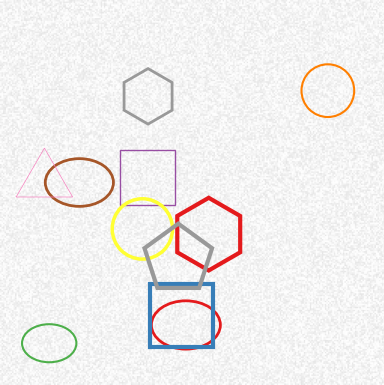[{"shape": "oval", "thickness": 2, "radius": 0.45, "center": [0.483, 0.156]}, {"shape": "hexagon", "thickness": 3, "radius": 0.47, "center": [0.542, 0.392]}, {"shape": "square", "thickness": 3, "radius": 0.41, "center": [0.471, 0.18]}, {"shape": "oval", "thickness": 1.5, "radius": 0.35, "center": [0.128, 0.109]}, {"shape": "square", "thickness": 1, "radius": 0.36, "center": [0.382, 0.538]}, {"shape": "circle", "thickness": 1.5, "radius": 0.34, "center": [0.852, 0.765]}, {"shape": "circle", "thickness": 2.5, "radius": 0.39, "center": [0.37, 0.405]}, {"shape": "oval", "thickness": 2, "radius": 0.44, "center": [0.206, 0.526]}, {"shape": "triangle", "thickness": 0.5, "radius": 0.42, "center": [0.115, 0.531]}, {"shape": "hexagon", "thickness": 2, "radius": 0.36, "center": [0.385, 0.75]}, {"shape": "pentagon", "thickness": 3, "radius": 0.46, "center": [0.463, 0.327]}]